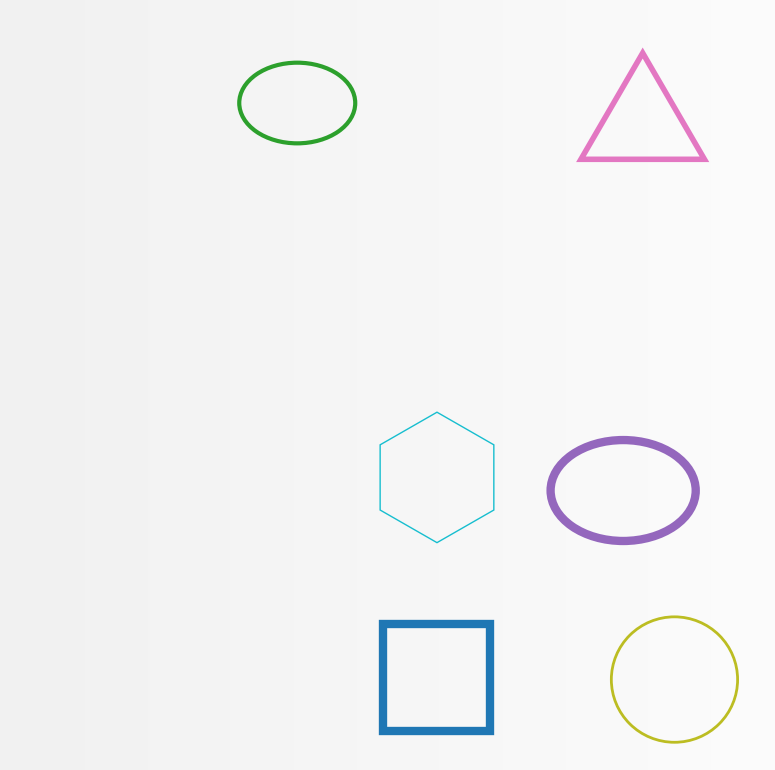[{"shape": "square", "thickness": 3, "radius": 0.35, "center": [0.563, 0.12]}, {"shape": "oval", "thickness": 1.5, "radius": 0.37, "center": [0.384, 0.866]}, {"shape": "oval", "thickness": 3, "radius": 0.47, "center": [0.804, 0.363]}, {"shape": "triangle", "thickness": 2, "radius": 0.46, "center": [0.829, 0.839]}, {"shape": "circle", "thickness": 1, "radius": 0.41, "center": [0.87, 0.117]}, {"shape": "hexagon", "thickness": 0.5, "radius": 0.42, "center": [0.564, 0.38]}]